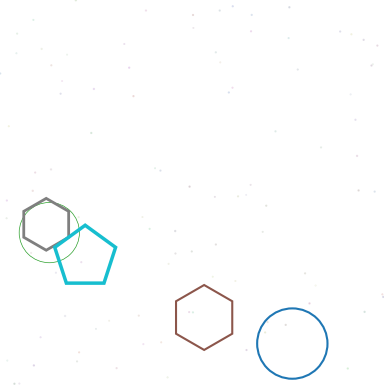[{"shape": "circle", "thickness": 1.5, "radius": 0.46, "center": [0.759, 0.108]}, {"shape": "circle", "thickness": 0.5, "radius": 0.39, "center": [0.128, 0.396]}, {"shape": "hexagon", "thickness": 1.5, "radius": 0.42, "center": [0.53, 0.175]}, {"shape": "hexagon", "thickness": 2, "radius": 0.34, "center": [0.12, 0.417]}, {"shape": "pentagon", "thickness": 2.5, "radius": 0.42, "center": [0.221, 0.332]}]